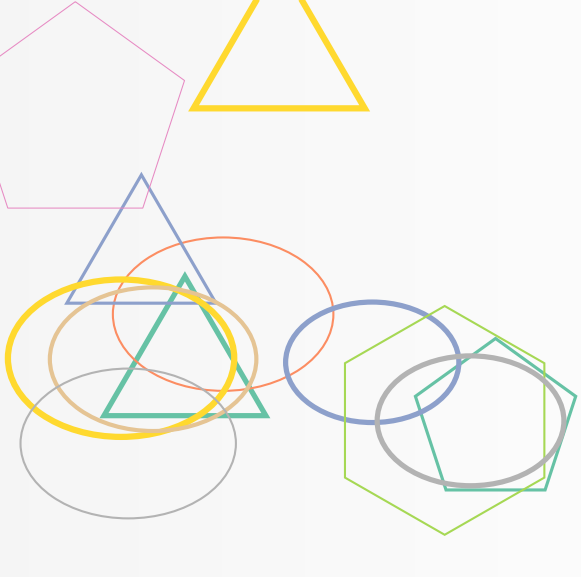[{"shape": "triangle", "thickness": 2.5, "radius": 0.8, "center": [0.318, 0.36]}, {"shape": "pentagon", "thickness": 1.5, "radius": 0.72, "center": [0.853, 0.268]}, {"shape": "oval", "thickness": 1, "radius": 0.95, "center": [0.384, 0.455]}, {"shape": "oval", "thickness": 2.5, "radius": 0.75, "center": [0.64, 0.372]}, {"shape": "triangle", "thickness": 1.5, "radius": 0.74, "center": [0.243, 0.548]}, {"shape": "pentagon", "thickness": 0.5, "radius": 0.99, "center": [0.13, 0.799]}, {"shape": "hexagon", "thickness": 1, "radius": 0.99, "center": [0.765, 0.271]}, {"shape": "oval", "thickness": 3, "radius": 0.97, "center": [0.208, 0.379]}, {"shape": "triangle", "thickness": 3, "radius": 0.85, "center": [0.48, 0.897]}, {"shape": "oval", "thickness": 2, "radius": 0.89, "center": [0.263, 0.377]}, {"shape": "oval", "thickness": 2.5, "radius": 0.8, "center": [0.81, 0.27]}, {"shape": "oval", "thickness": 1, "radius": 0.93, "center": [0.221, 0.231]}]